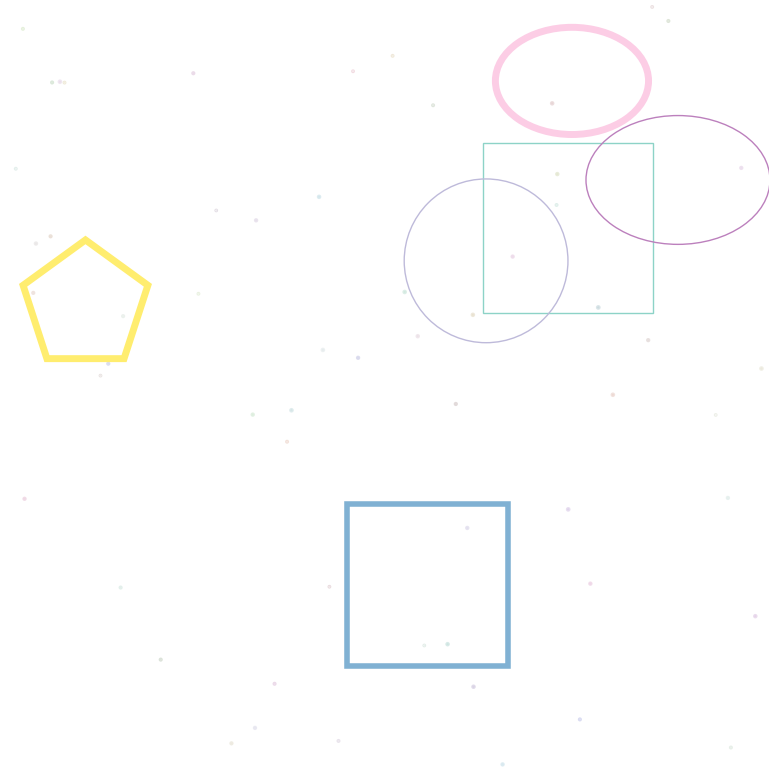[{"shape": "square", "thickness": 0.5, "radius": 0.55, "center": [0.737, 0.704]}, {"shape": "circle", "thickness": 0.5, "radius": 0.53, "center": [0.631, 0.661]}, {"shape": "square", "thickness": 2, "radius": 0.52, "center": [0.555, 0.24]}, {"shape": "oval", "thickness": 2.5, "radius": 0.5, "center": [0.743, 0.895]}, {"shape": "oval", "thickness": 0.5, "radius": 0.6, "center": [0.881, 0.766]}, {"shape": "pentagon", "thickness": 2.5, "radius": 0.43, "center": [0.111, 0.603]}]